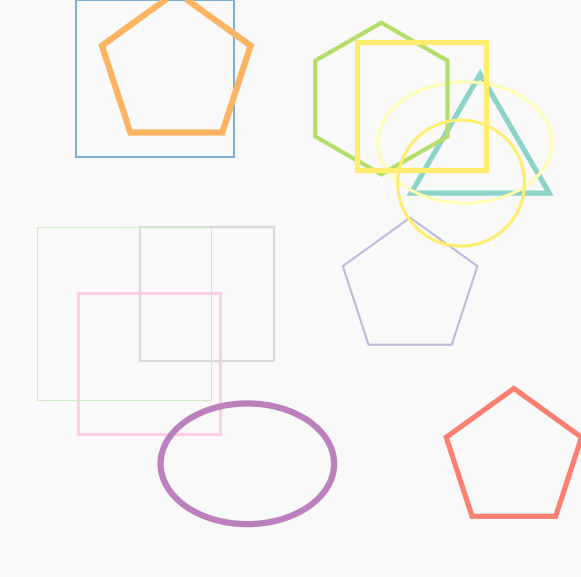[{"shape": "triangle", "thickness": 2.5, "radius": 0.69, "center": [0.826, 0.733]}, {"shape": "oval", "thickness": 1.5, "radius": 0.75, "center": [0.8, 0.752]}, {"shape": "pentagon", "thickness": 1, "radius": 0.61, "center": [0.706, 0.501]}, {"shape": "pentagon", "thickness": 2.5, "radius": 0.61, "center": [0.884, 0.204]}, {"shape": "square", "thickness": 1, "radius": 0.68, "center": [0.266, 0.863]}, {"shape": "pentagon", "thickness": 3, "radius": 0.67, "center": [0.303, 0.879]}, {"shape": "hexagon", "thickness": 2, "radius": 0.66, "center": [0.656, 0.828]}, {"shape": "square", "thickness": 1.5, "radius": 0.61, "center": [0.256, 0.369]}, {"shape": "square", "thickness": 1, "radius": 0.58, "center": [0.357, 0.49]}, {"shape": "oval", "thickness": 3, "radius": 0.75, "center": [0.426, 0.196]}, {"shape": "square", "thickness": 0.5, "radius": 0.75, "center": [0.213, 0.456]}, {"shape": "circle", "thickness": 1.5, "radius": 0.55, "center": [0.793, 0.682]}, {"shape": "square", "thickness": 2.5, "radius": 0.56, "center": [0.725, 0.816]}]